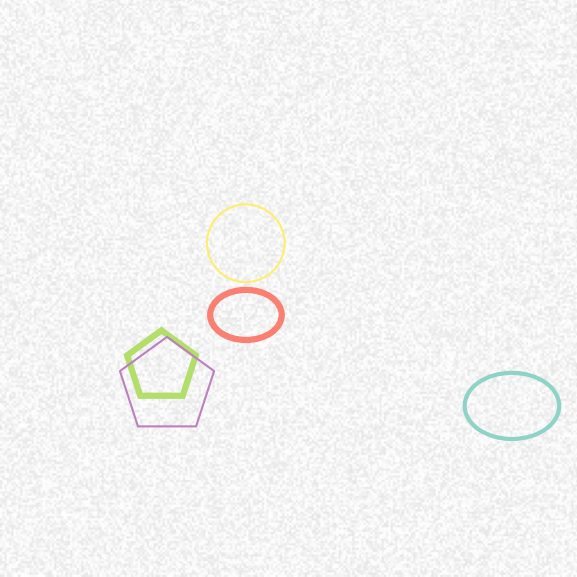[{"shape": "oval", "thickness": 2, "radius": 0.41, "center": [0.886, 0.296]}, {"shape": "oval", "thickness": 3, "radius": 0.31, "center": [0.426, 0.454]}, {"shape": "pentagon", "thickness": 3, "radius": 0.31, "center": [0.28, 0.364]}, {"shape": "pentagon", "thickness": 1, "radius": 0.43, "center": [0.289, 0.33]}, {"shape": "circle", "thickness": 1, "radius": 0.34, "center": [0.426, 0.578]}]